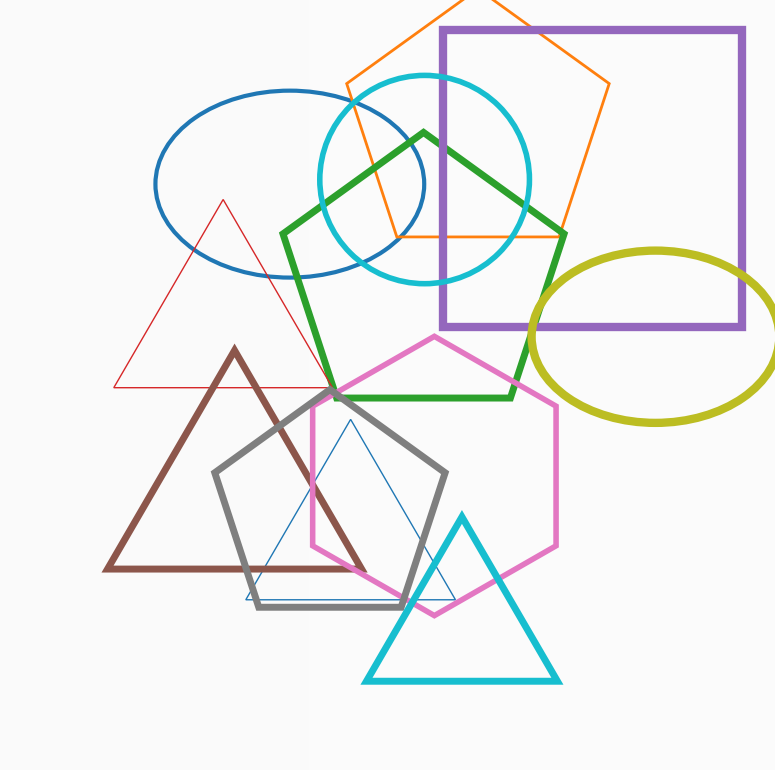[{"shape": "oval", "thickness": 1.5, "radius": 0.87, "center": [0.374, 0.761]}, {"shape": "triangle", "thickness": 0.5, "radius": 0.78, "center": [0.452, 0.299]}, {"shape": "pentagon", "thickness": 1, "radius": 0.89, "center": [0.617, 0.836]}, {"shape": "pentagon", "thickness": 2.5, "radius": 0.95, "center": [0.547, 0.637]}, {"shape": "triangle", "thickness": 0.5, "radius": 0.81, "center": [0.288, 0.578]}, {"shape": "square", "thickness": 3, "radius": 0.97, "center": [0.764, 0.768]}, {"shape": "triangle", "thickness": 2.5, "radius": 0.95, "center": [0.303, 0.356]}, {"shape": "hexagon", "thickness": 2, "radius": 0.91, "center": [0.56, 0.382]}, {"shape": "pentagon", "thickness": 2.5, "radius": 0.78, "center": [0.426, 0.338]}, {"shape": "oval", "thickness": 3, "radius": 0.8, "center": [0.846, 0.563]}, {"shape": "triangle", "thickness": 2.5, "radius": 0.71, "center": [0.596, 0.186]}, {"shape": "circle", "thickness": 2, "radius": 0.68, "center": [0.548, 0.767]}]